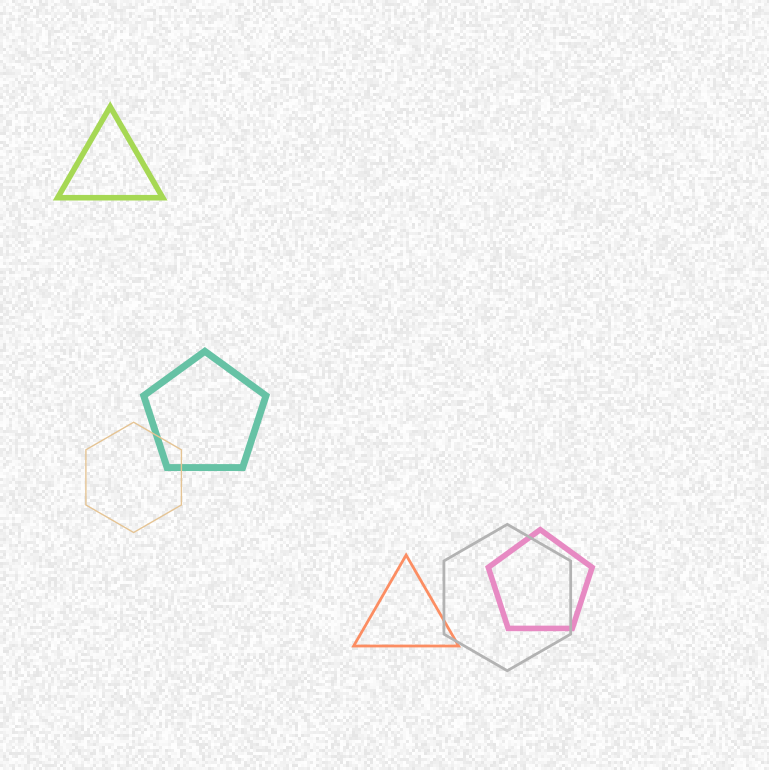[{"shape": "pentagon", "thickness": 2.5, "radius": 0.42, "center": [0.266, 0.46]}, {"shape": "triangle", "thickness": 1, "radius": 0.39, "center": [0.527, 0.2]}, {"shape": "pentagon", "thickness": 2, "radius": 0.35, "center": [0.702, 0.241]}, {"shape": "triangle", "thickness": 2, "radius": 0.39, "center": [0.143, 0.783]}, {"shape": "hexagon", "thickness": 0.5, "radius": 0.36, "center": [0.174, 0.38]}, {"shape": "hexagon", "thickness": 1, "radius": 0.48, "center": [0.659, 0.224]}]